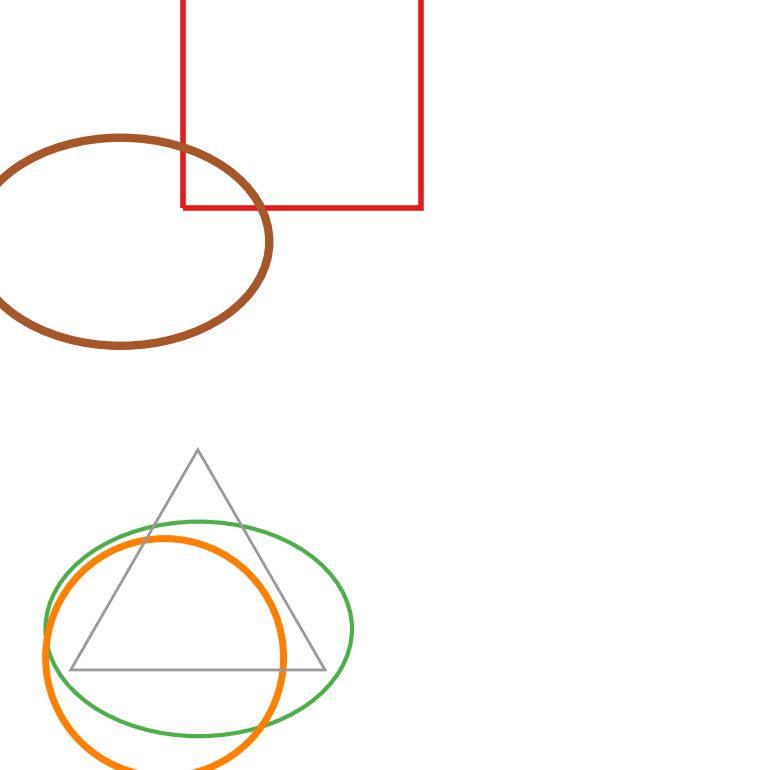[{"shape": "square", "thickness": 2, "radius": 0.77, "center": [0.392, 0.885]}, {"shape": "oval", "thickness": 1.5, "radius": 1.0, "center": [0.258, 0.183]}, {"shape": "circle", "thickness": 2.5, "radius": 0.77, "center": [0.214, 0.146]}, {"shape": "oval", "thickness": 3, "radius": 0.97, "center": [0.157, 0.686]}, {"shape": "triangle", "thickness": 1, "radius": 0.95, "center": [0.257, 0.225]}]